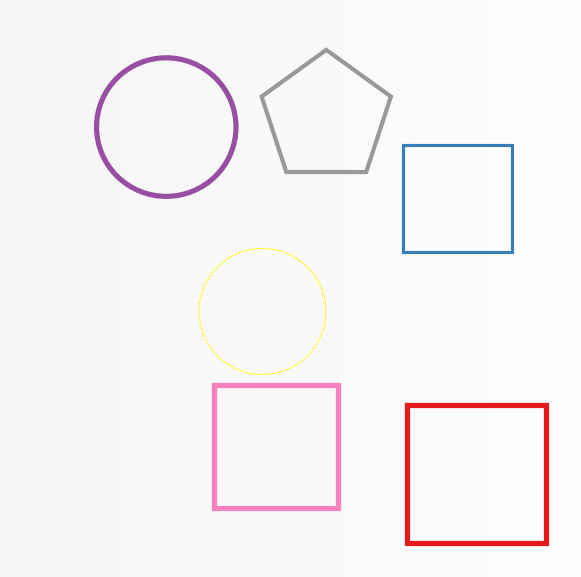[{"shape": "square", "thickness": 2.5, "radius": 0.6, "center": [0.82, 0.178]}, {"shape": "square", "thickness": 1.5, "radius": 0.47, "center": [0.787, 0.655]}, {"shape": "circle", "thickness": 2.5, "radius": 0.6, "center": [0.286, 0.779]}, {"shape": "circle", "thickness": 0.5, "radius": 0.55, "center": [0.452, 0.46]}, {"shape": "square", "thickness": 2.5, "radius": 0.53, "center": [0.475, 0.226]}, {"shape": "pentagon", "thickness": 2, "radius": 0.58, "center": [0.561, 0.796]}]